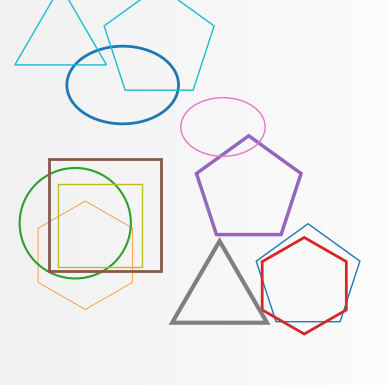[{"shape": "oval", "thickness": 2, "radius": 0.72, "center": [0.317, 0.779]}, {"shape": "pentagon", "thickness": 1, "radius": 0.7, "center": [0.795, 0.278]}, {"shape": "hexagon", "thickness": 0.5, "radius": 0.7, "center": [0.22, 0.337]}, {"shape": "circle", "thickness": 1.5, "radius": 0.72, "center": [0.194, 0.42]}, {"shape": "hexagon", "thickness": 2, "radius": 0.63, "center": [0.785, 0.258]}, {"shape": "pentagon", "thickness": 2.5, "radius": 0.71, "center": [0.642, 0.505]}, {"shape": "square", "thickness": 2, "radius": 0.73, "center": [0.271, 0.441]}, {"shape": "oval", "thickness": 1, "radius": 0.54, "center": [0.575, 0.67]}, {"shape": "triangle", "thickness": 3, "radius": 0.71, "center": [0.567, 0.232]}, {"shape": "square", "thickness": 1, "radius": 0.54, "center": [0.257, 0.415]}, {"shape": "pentagon", "thickness": 1, "radius": 0.75, "center": [0.411, 0.887]}, {"shape": "triangle", "thickness": 1, "radius": 0.68, "center": [0.157, 0.9]}]